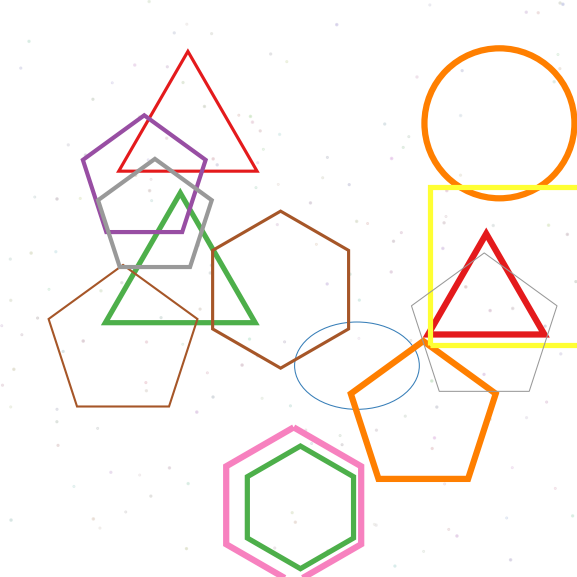[{"shape": "triangle", "thickness": 3, "radius": 0.58, "center": [0.842, 0.478]}, {"shape": "triangle", "thickness": 1.5, "radius": 0.69, "center": [0.325, 0.772]}, {"shape": "oval", "thickness": 0.5, "radius": 0.54, "center": [0.618, 0.366]}, {"shape": "triangle", "thickness": 2.5, "radius": 0.75, "center": [0.312, 0.515]}, {"shape": "hexagon", "thickness": 2.5, "radius": 0.53, "center": [0.52, 0.121]}, {"shape": "pentagon", "thickness": 2, "radius": 0.56, "center": [0.25, 0.688]}, {"shape": "pentagon", "thickness": 3, "radius": 0.66, "center": [0.733, 0.277]}, {"shape": "circle", "thickness": 3, "radius": 0.65, "center": [0.865, 0.786]}, {"shape": "square", "thickness": 2.5, "radius": 0.68, "center": [0.881, 0.538]}, {"shape": "pentagon", "thickness": 1, "radius": 0.68, "center": [0.213, 0.405]}, {"shape": "hexagon", "thickness": 1.5, "radius": 0.68, "center": [0.486, 0.498]}, {"shape": "hexagon", "thickness": 3, "radius": 0.67, "center": [0.509, 0.124]}, {"shape": "pentagon", "thickness": 2, "radius": 0.52, "center": [0.268, 0.62]}, {"shape": "pentagon", "thickness": 0.5, "radius": 0.66, "center": [0.839, 0.429]}]